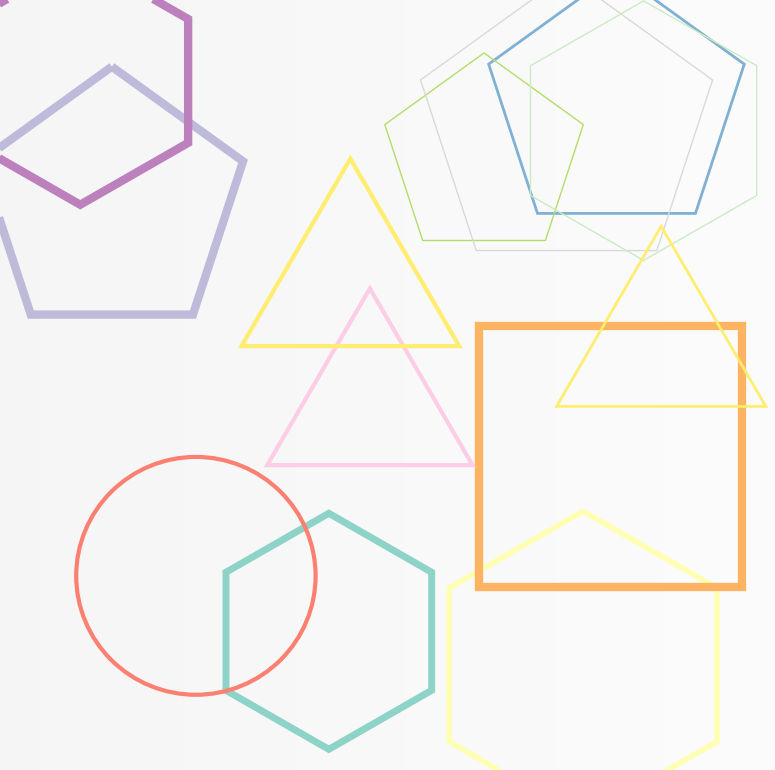[{"shape": "hexagon", "thickness": 2.5, "radius": 0.77, "center": [0.424, 0.18]}, {"shape": "hexagon", "thickness": 2, "radius": 1.0, "center": [0.752, 0.137]}, {"shape": "pentagon", "thickness": 3, "radius": 0.89, "center": [0.144, 0.735]}, {"shape": "circle", "thickness": 1.5, "radius": 0.77, "center": [0.253, 0.252]}, {"shape": "pentagon", "thickness": 1, "radius": 0.87, "center": [0.795, 0.863]}, {"shape": "square", "thickness": 3, "radius": 0.85, "center": [0.788, 0.408]}, {"shape": "pentagon", "thickness": 0.5, "radius": 0.67, "center": [0.625, 0.797]}, {"shape": "triangle", "thickness": 1.5, "radius": 0.76, "center": [0.477, 0.472]}, {"shape": "pentagon", "thickness": 0.5, "radius": 0.99, "center": [0.731, 0.835]}, {"shape": "hexagon", "thickness": 3, "radius": 0.8, "center": [0.104, 0.895]}, {"shape": "hexagon", "thickness": 0.5, "radius": 0.84, "center": [0.83, 0.83]}, {"shape": "triangle", "thickness": 1, "radius": 0.78, "center": [0.853, 0.55]}, {"shape": "triangle", "thickness": 1.5, "radius": 0.81, "center": [0.452, 0.632]}]